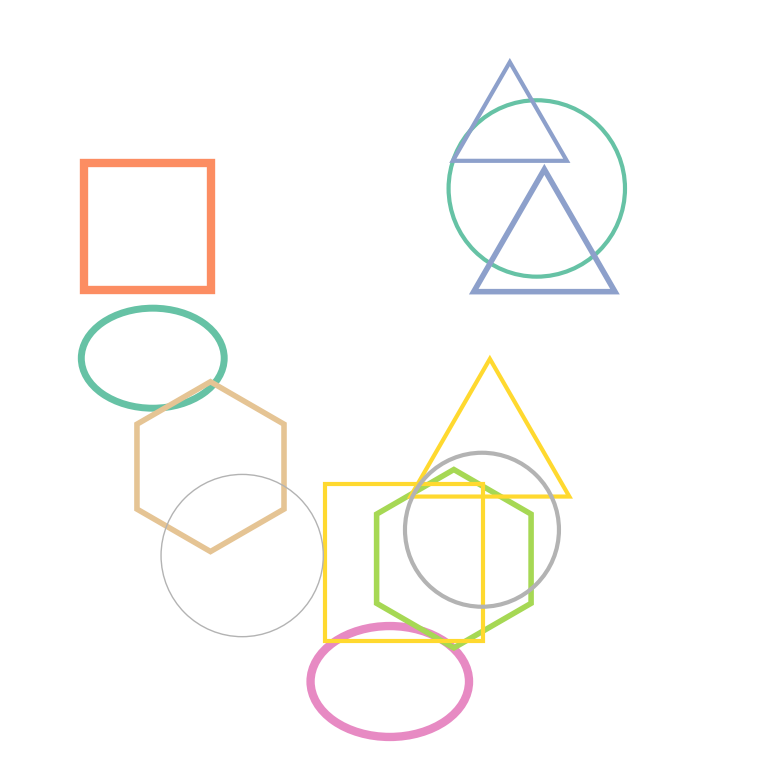[{"shape": "oval", "thickness": 2.5, "radius": 0.46, "center": [0.198, 0.535]}, {"shape": "circle", "thickness": 1.5, "radius": 0.57, "center": [0.697, 0.755]}, {"shape": "square", "thickness": 3, "radius": 0.41, "center": [0.192, 0.706]}, {"shape": "triangle", "thickness": 1.5, "radius": 0.43, "center": [0.662, 0.834]}, {"shape": "triangle", "thickness": 2, "radius": 0.53, "center": [0.707, 0.674]}, {"shape": "oval", "thickness": 3, "radius": 0.51, "center": [0.506, 0.115]}, {"shape": "hexagon", "thickness": 2, "radius": 0.58, "center": [0.589, 0.274]}, {"shape": "square", "thickness": 1.5, "radius": 0.51, "center": [0.525, 0.269]}, {"shape": "triangle", "thickness": 1.5, "radius": 0.6, "center": [0.636, 0.415]}, {"shape": "hexagon", "thickness": 2, "radius": 0.55, "center": [0.273, 0.394]}, {"shape": "circle", "thickness": 1.5, "radius": 0.5, "center": [0.626, 0.312]}, {"shape": "circle", "thickness": 0.5, "radius": 0.53, "center": [0.315, 0.279]}]